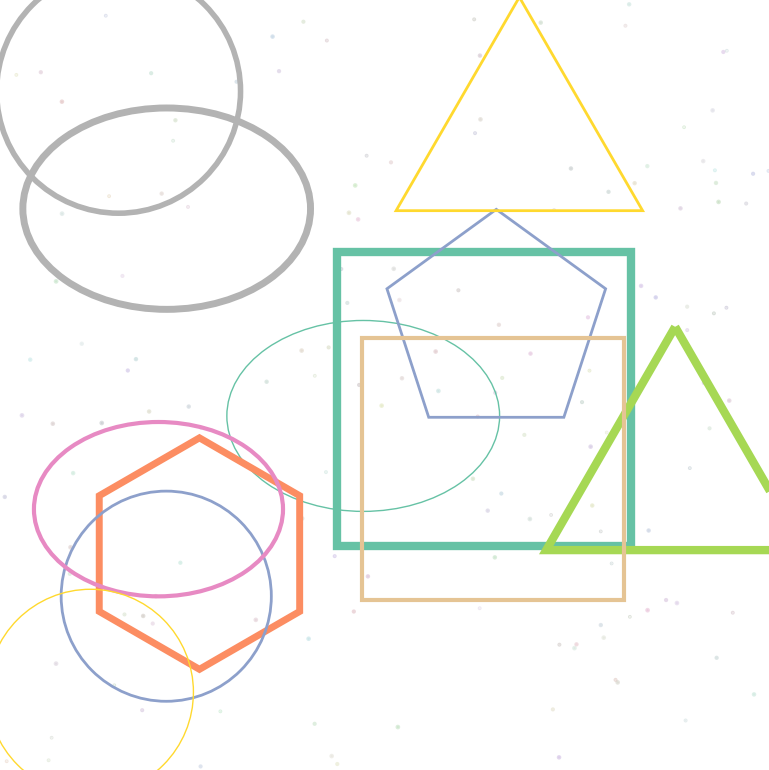[{"shape": "oval", "thickness": 0.5, "radius": 0.89, "center": [0.472, 0.46]}, {"shape": "square", "thickness": 3, "radius": 0.96, "center": [0.628, 0.482]}, {"shape": "hexagon", "thickness": 2.5, "radius": 0.75, "center": [0.259, 0.281]}, {"shape": "circle", "thickness": 1, "radius": 0.68, "center": [0.216, 0.226]}, {"shape": "pentagon", "thickness": 1, "radius": 0.75, "center": [0.645, 0.579]}, {"shape": "oval", "thickness": 1.5, "radius": 0.81, "center": [0.206, 0.339]}, {"shape": "triangle", "thickness": 3, "radius": 0.97, "center": [0.877, 0.382]}, {"shape": "triangle", "thickness": 1, "radius": 0.92, "center": [0.674, 0.819]}, {"shape": "circle", "thickness": 0.5, "radius": 0.67, "center": [0.118, 0.101]}, {"shape": "square", "thickness": 1.5, "radius": 0.85, "center": [0.64, 0.391]}, {"shape": "oval", "thickness": 2.5, "radius": 0.93, "center": [0.216, 0.729]}, {"shape": "circle", "thickness": 2, "radius": 0.79, "center": [0.154, 0.881]}]